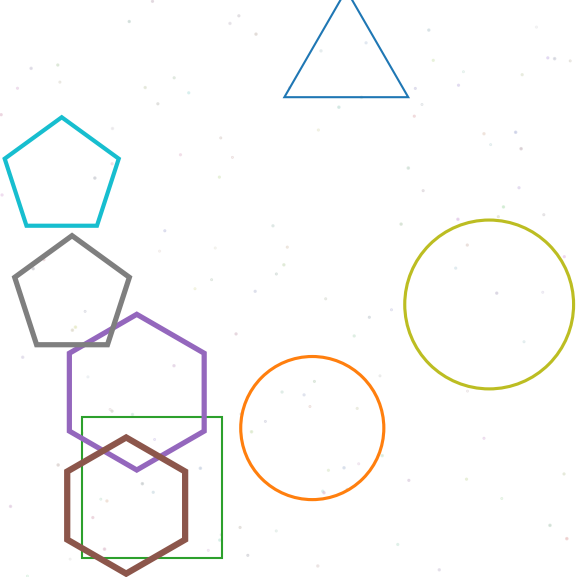[{"shape": "triangle", "thickness": 1, "radius": 0.62, "center": [0.6, 0.893]}, {"shape": "circle", "thickness": 1.5, "radius": 0.62, "center": [0.541, 0.258]}, {"shape": "square", "thickness": 1, "radius": 0.61, "center": [0.263, 0.155]}, {"shape": "hexagon", "thickness": 2.5, "radius": 0.67, "center": [0.237, 0.32]}, {"shape": "hexagon", "thickness": 3, "radius": 0.59, "center": [0.218, 0.124]}, {"shape": "pentagon", "thickness": 2.5, "radius": 0.52, "center": [0.125, 0.487]}, {"shape": "circle", "thickness": 1.5, "radius": 0.73, "center": [0.847, 0.472]}, {"shape": "pentagon", "thickness": 2, "radius": 0.52, "center": [0.107, 0.692]}]